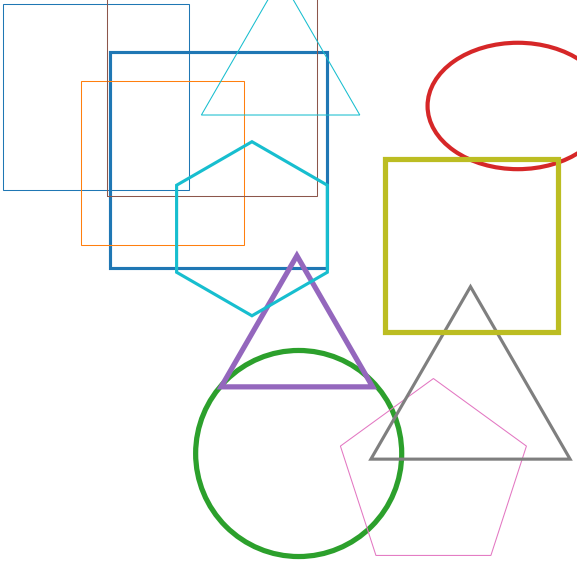[{"shape": "square", "thickness": 1.5, "radius": 0.94, "center": [0.378, 0.722]}, {"shape": "square", "thickness": 0.5, "radius": 0.81, "center": [0.166, 0.831]}, {"shape": "square", "thickness": 0.5, "radius": 0.71, "center": [0.281, 0.717]}, {"shape": "circle", "thickness": 2.5, "radius": 0.89, "center": [0.517, 0.214]}, {"shape": "oval", "thickness": 2, "radius": 0.78, "center": [0.897, 0.816]}, {"shape": "triangle", "thickness": 2.5, "radius": 0.76, "center": [0.514, 0.405]}, {"shape": "square", "thickness": 0.5, "radius": 0.91, "center": [0.367, 0.841]}, {"shape": "pentagon", "thickness": 0.5, "radius": 0.85, "center": [0.751, 0.174]}, {"shape": "triangle", "thickness": 1.5, "radius": 1.0, "center": [0.815, 0.304]}, {"shape": "square", "thickness": 2.5, "radius": 0.75, "center": [0.816, 0.574]}, {"shape": "triangle", "thickness": 0.5, "radius": 0.79, "center": [0.486, 0.879]}, {"shape": "hexagon", "thickness": 1.5, "radius": 0.75, "center": [0.436, 0.603]}]